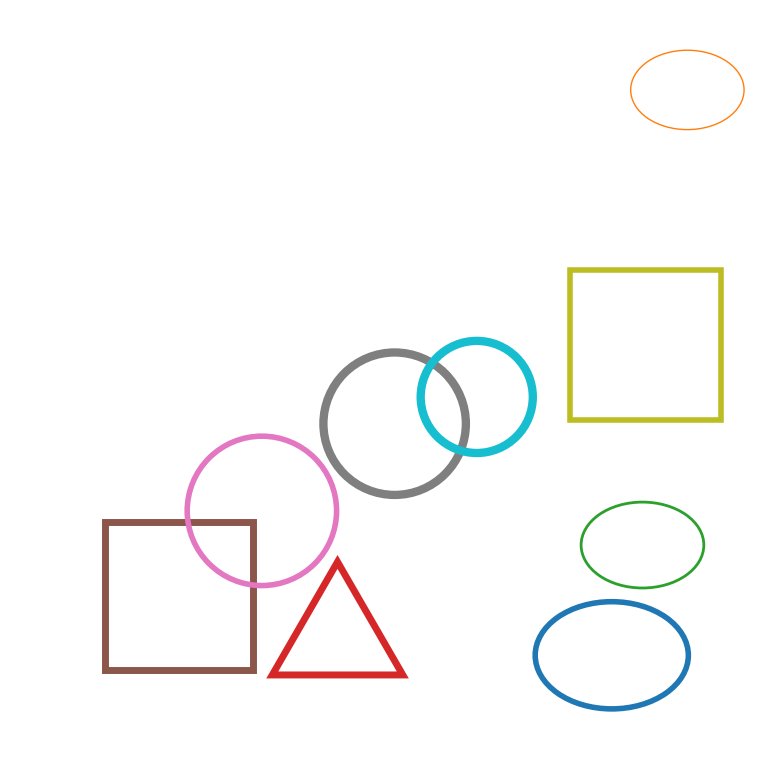[{"shape": "oval", "thickness": 2, "radius": 0.5, "center": [0.795, 0.149]}, {"shape": "oval", "thickness": 0.5, "radius": 0.37, "center": [0.893, 0.883]}, {"shape": "oval", "thickness": 1, "radius": 0.4, "center": [0.834, 0.292]}, {"shape": "triangle", "thickness": 2.5, "radius": 0.49, "center": [0.438, 0.172]}, {"shape": "square", "thickness": 2.5, "radius": 0.48, "center": [0.232, 0.226]}, {"shape": "circle", "thickness": 2, "radius": 0.48, "center": [0.34, 0.337]}, {"shape": "circle", "thickness": 3, "radius": 0.46, "center": [0.513, 0.45]}, {"shape": "square", "thickness": 2, "radius": 0.49, "center": [0.838, 0.552]}, {"shape": "circle", "thickness": 3, "radius": 0.36, "center": [0.619, 0.484]}]